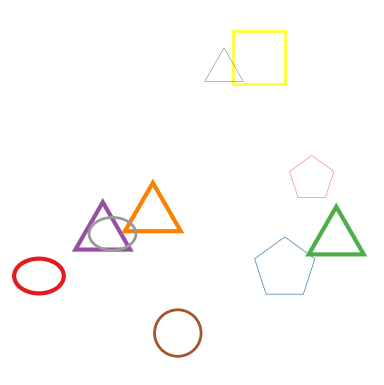[{"shape": "oval", "thickness": 3, "radius": 0.32, "center": [0.101, 0.283]}, {"shape": "pentagon", "thickness": 0.5, "radius": 0.41, "center": [0.74, 0.302]}, {"shape": "triangle", "thickness": 3, "radius": 0.41, "center": [0.873, 0.381]}, {"shape": "triangle", "thickness": 3, "radius": 0.41, "center": [0.267, 0.393]}, {"shape": "triangle", "thickness": 3, "radius": 0.42, "center": [0.397, 0.441]}, {"shape": "square", "thickness": 2, "radius": 0.34, "center": [0.673, 0.851]}, {"shape": "circle", "thickness": 2, "radius": 0.3, "center": [0.462, 0.135]}, {"shape": "pentagon", "thickness": 0.5, "radius": 0.3, "center": [0.81, 0.536]}, {"shape": "triangle", "thickness": 0.5, "radius": 0.29, "center": [0.582, 0.818]}, {"shape": "oval", "thickness": 2, "radius": 0.3, "center": [0.292, 0.393]}]